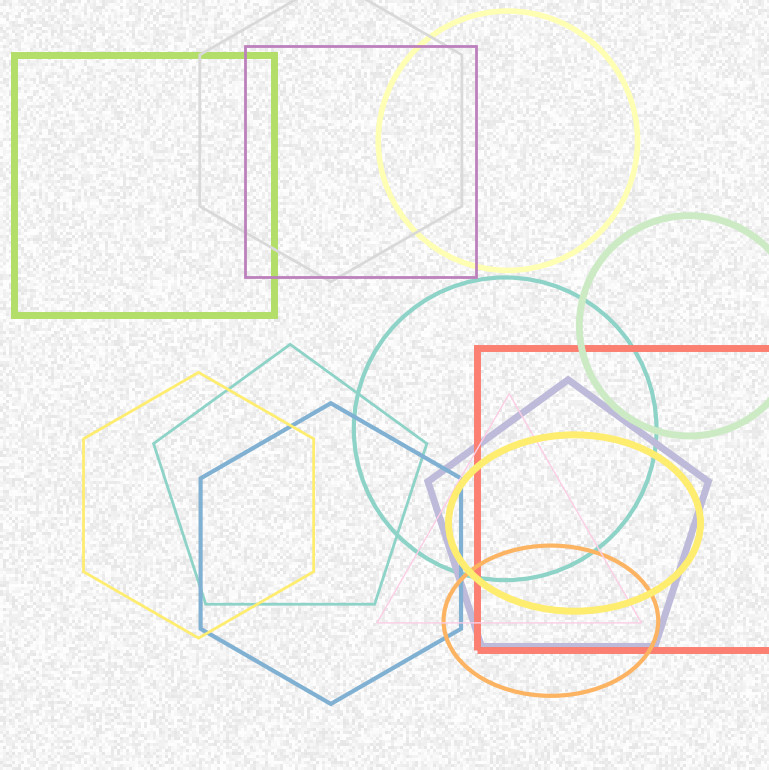[{"shape": "pentagon", "thickness": 1, "radius": 0.93, "center": [0.377, 0.366]}, {"shape": "circle", "thickness": 1.5, "radius": 0.98, "center": [0.656, 0.443]}, {"shape": "circle", "thickness": 2, "radius": 0.84, "center": [0.66, 0.817]}, {"shape": "pentagon", "thickness": 2.5, "radius": 0.96, "center": [0.738, 0.315]}, {"shape": "square", "thickness": 2.5, "radius": 0.98, "center": [0.816, 0.352]}, {"shape": "hexagon", "thickness": 1.5, "radius": 0.98, "center": [0.43, 0.281]}, {"shape": "oval", "thickness": 1.5, "radius": 0.7, "center": [0.715, 0.194]}, {"shape": "square", "thickness": 2.5, "radius": 0.85, "center": [0.187, 0.76]}, {"shape": "triangle", "thickness": 0.5, "radius": 0.99, "center": [0.661, 0.29]}, {"shape": "hexagon", "thickness": 1, "radius": 0.98, "center": [0.43, 0.83]}, {"shape": "square", "thickness": 1, "radius": 0.75, "center": [0.468, 0.79]}, {"shape": "circle", "thickness": 2.5, "radius": 0.72, "center": [0.895, 0.577]}, {"shape": "hexagon", "thickness": 1, "radius": 0.86, "center": [0.258, 0.344]}, {"shape": "oval", "thickness": 2.5, "radius": 0.82, "center": [0.746, 0.321]}]